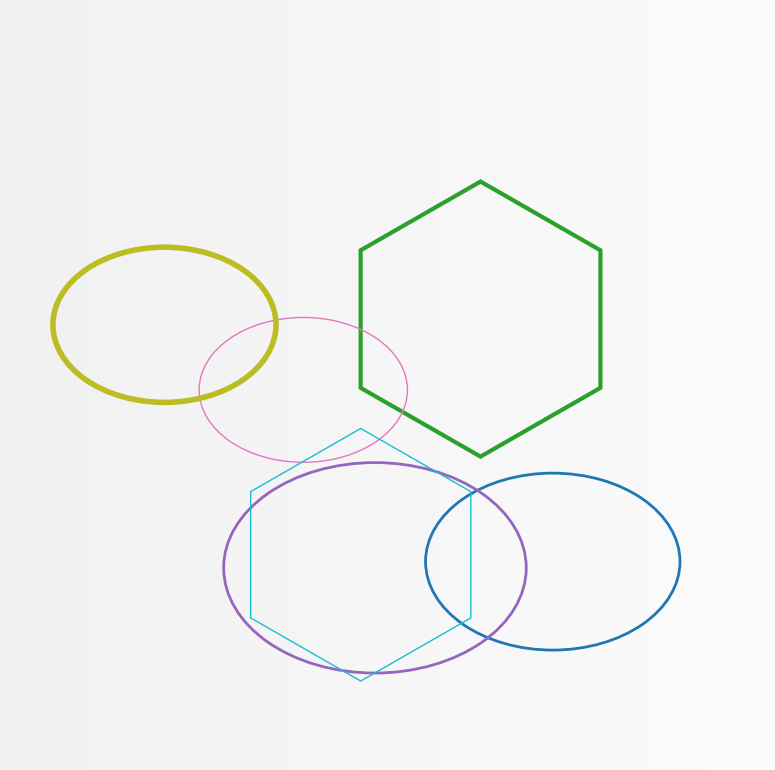[{"shape": "oval", "thickness": 1, "radius": 0.82, "center": [0.713, 0.271]}, {"shape": "hexagon", "thickness": 1.5, "radius": 0.89, "center": [0.62, 0.586]}, {"shape": "oval", "thickness": 1, "radius": 0.98, "center": [0.484, 0.263]}, {"shape": "oval", "thickness": 0.5, "radius": 0.67, "center": [0.391, 0.494]}, {"shape": "oval", "thickness": 2, "radius": 0.72, "center": [0.212, 0.578]}, {"shape": "hexagon", "thickness": 0.5, "radius": 0.82, "center": [0.465, 0.28]}]